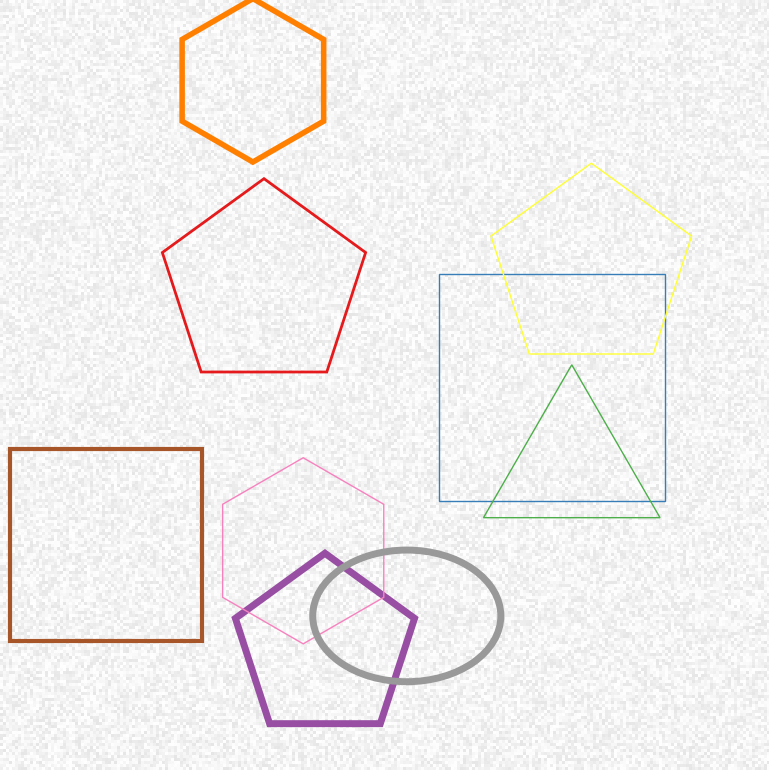[{"shape": "pentagon", "thickness": 1, "radius": 0.69, "center": [0.343, 0.629]}, {"shape": "square", "thickness": 0.5, "radius": 0.74, "center": [0.717, 0.497]}, {"shape": "triangle", "thickness": 0.5, "radius": 0.66, "center": [0.743, 0.394]}, {"shape": "pentagon", "thickness": 2.5, "radius": 0.61, "center": [0.422, 0.159]}, {"shape": "hexagon", "thickness": 2, "radius": 0.53, "center": [0.328, 0.896]}, {"shape": "pentagon", "thickness": 0.5, "radius": 0.68, "center": [0.768, 0.651]}, {"shape": "square", "thickness": 1.5, "radius": 0.62, "center": [0.138, 0.292]}, {"shape": "hexagon", "thickness": 0.5, "radius": 0.6, "center": [0.394, 0.285]}, {"shape": "oval", "thickness": 2.5, "radius": 0.61, "center": [0.528, 0.2]}]